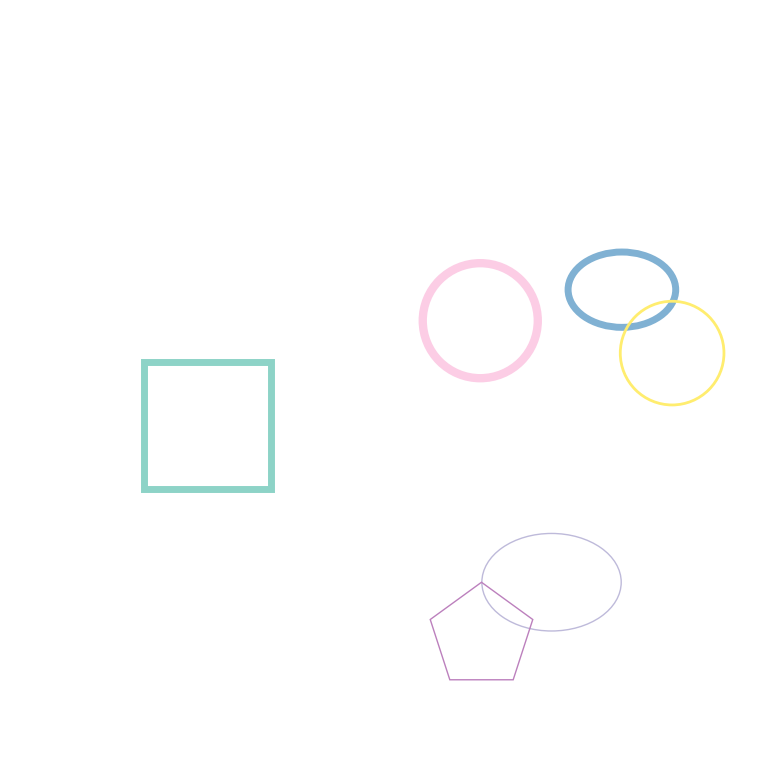[{"shape": "square", "thickness": 2.5, "radius": 0.41, "center": [0.269, 0.448]}, {"shape": "oval", "thickness": 0.5, "radius": 0.45, "center": [0.716, 0.244]}, {"shape": "oval", "thickness": 2.5, "radius": 0.35, "center": [0.808, 0.624]}, {"shape": "circle", "thickness": 3, "radius": 0.37, "center": [0.624, 0.584]}, {"shape": "pentagon", "thickness": 0.5, "radius": 0.35, "center": [0.625, 0.174]}, {"shape": "circle", "thickness": 1, "radius": 0.34, "center": [0.873, 0.541]}]